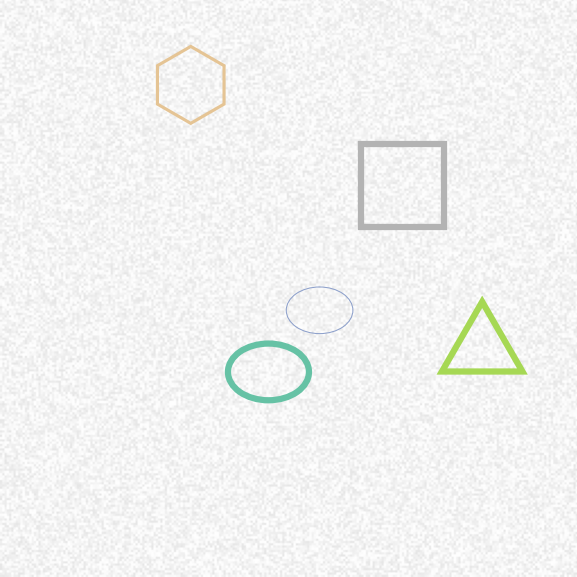[{"shape": "oval", "thickness": 3, "radius": 0.35, "center": [0.465, 0.355]}, {"shape": "oval", "thickness": 0.5, "radius": 0.29, "center": [0.553, 0.462]}, {"shape": "triangle", "thickness": 3, "radius": 0.4, "center": [0.835, 0.396]}, {"shape": "hexagon", "thickness": 1.5, "radius": 0.33, "center": [0.33, 0.852]}, {"shape": "square", "thickness": 3, "radius": 0.36, "center": [0.697, 0.678]}]